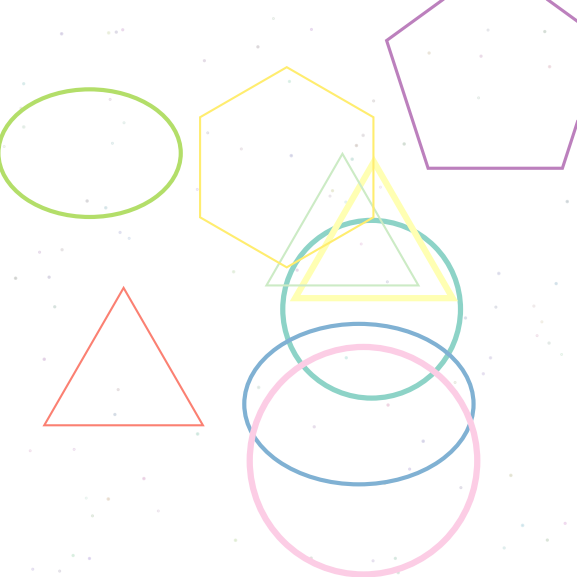[{"shape": "circle", "thickness": 2.5, "radius": 0.77, "center": [0.644, 0.464]}, {"shape": "triangle", "thickness": 3, "radius": 0.79, "center": [0.647, 0.562]}, {"shape": "triangle", "thickness": 1, "radius": 0.79, "center": [0.214, 0.342]}, {"shape": "oval", "thickness": 2, "radius": 0.99, "center": [0.621, 0.299]}, {"shape": "oval", "thickness": 2, "radius": 0.79, "center": [0.155, 0.734]}, {"shape": "circle", "thickness": 3, "radius": 0.99, "center": [0.629, 0.201]}, {"shape": "pentagon", "thickness": 1.5, "radius": 0.99, "center": [0.858, 0.868]}, {"shape": "triangle", "thickness": 1, "radius": 0.76, "center": [0.593, 0.581]}, {"shape": "hexagon", "thickness": 1, "radius": 0.87, "center": [0.497, 0.709]}]